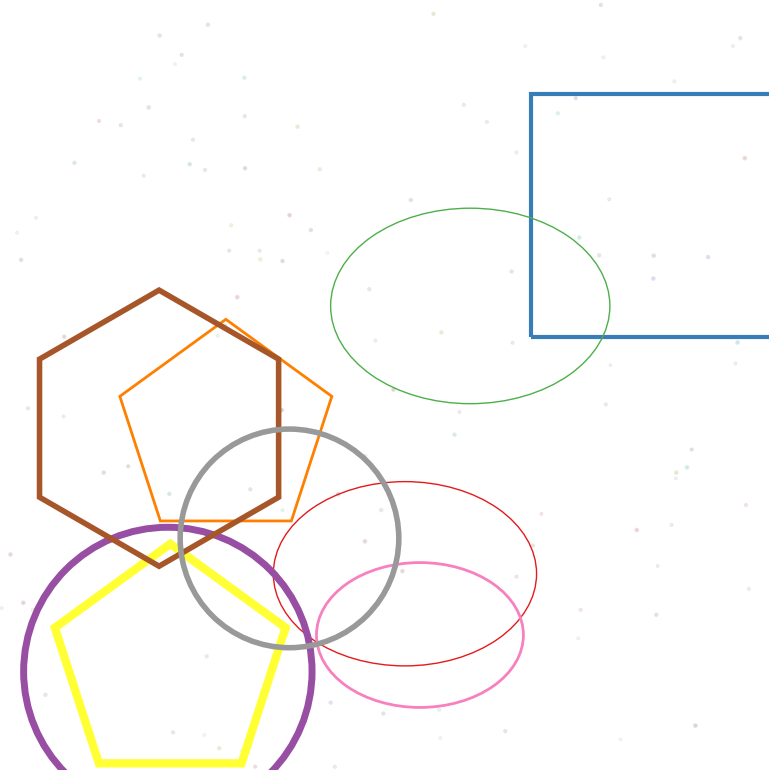[{"shape": "oval", "thickness": 0.5, "radius": 0.85, "center": [0.526, 0.255]}, {"shape": "square", "thickness": 1.5, "radius": 0.79, "center": [0.847, 0.72]}, {"shape": "oval", "thickness": 0.5, "radius": 0.91, "center": [0.611, 0.603]}, {"shape": "circle", "thickness": 2.5, "radius": 0.94, "center": [0.218, 0.128]}, {"shape": "pentagon", "thickness": 1, "radius": 0.72, "center": [0.293, 0.441]}, {"shape": "pentagon", "thickness": 3, "radius": 0.79, "center": [0.221, 0.136]}, {"shape": "hexagon", "thickness": 2, "radius": 0.9, "center": [0.207, 0.444]}, {"shape": "oval", "thickness": 1, "radius": 0.67, "center": [0.545, 0.175]}, {"shape": "circle", "thickness": 2, "radius": 0.71, "center": [0.376, 0.301]}]